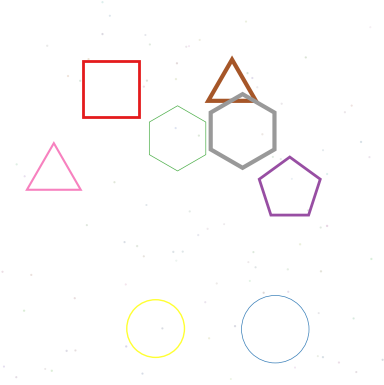[{"shape": "square", "thickness": 2, "radius": 0.37, "center": [0.288, 0.769]}, {"shape": "circle", "thickness": 0.5, "radius": 0.44, "center": [0.715, 0.145]}, {"shape": "hexagon", "thickness": 0.5, "radius": 0.42, "center": [0.461, 0.641]}, {"shape": "pentagon", "thickness": 2, "radius": 0.42, "center": [0.753, 0.509]}, {"shape": "circle", "thickness": 1, "radius": 0.37, "center": [0.404, 0.147]}, {"shape": "triangle", "thickness": 3, "radius": 0.36, "center": [0.603, 0.774]}, {"shape": "triangle", "thickness": 1.5, "radius": 0.4, "center": [0.14, 0.547]}, {"shape": "hexagon", "thickness": 3, "radius": 0.48, "center": [0.63, 0.66]}]